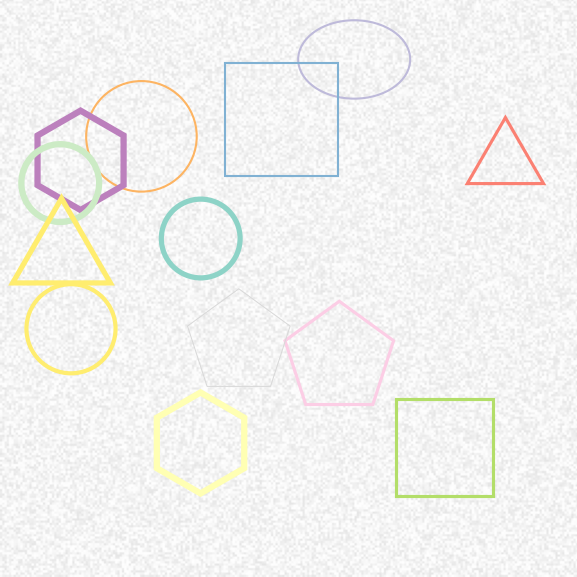[{"shape": "circle", "thickness": 2.5, "radius": 0.34, "center": [0.348, 0.586]}, {"shape": "hexagon", "thickness": 3, "radius": 0.44, "center": [0.347, 0.232]}, {"shape": "oval", "thickness": 1, "radius": 0.48, "center": [0.613, 0.896]}, {"shape": "triangle", "thickness": 1.5, "radius": 0.38, "center": [0.875, 0.719]}, {"shape": "square", "thickness": 1, "radius": 0.49, "center": [0.487, 0.792]}, {"shape": "circle", "thickness": 1, "radius": 0.48, "center": [0.245, 0.763]}, {"shape": "square", "thickness": 1.5, "radius": 0.42, "center": [0.77, 0.224]}, {"shape": "pentagon", "thickness": 1.5, "radius": 0.49, "center": [0.587, 0.379]}, {"shape": "pentagon", "thickness": 0.5, "radius": 0.47, "center": [0.414, 0.406]}, {"shape": "hexagon", "thickness": 3, "radius": 0.43, "center": [0.139, 0.721]}, {"shape": "circle", "thickness": 3, "radius": 0.34, "center": [0.104, 0.682]}, {"shape": "circle", "thickness": 2, "radius": 0.39, "center": [0.123, 0.43]}, {"shape": "triangle", "thickness": 2.5, "radius": 0.49, "center": [0.107, 0.558]}]